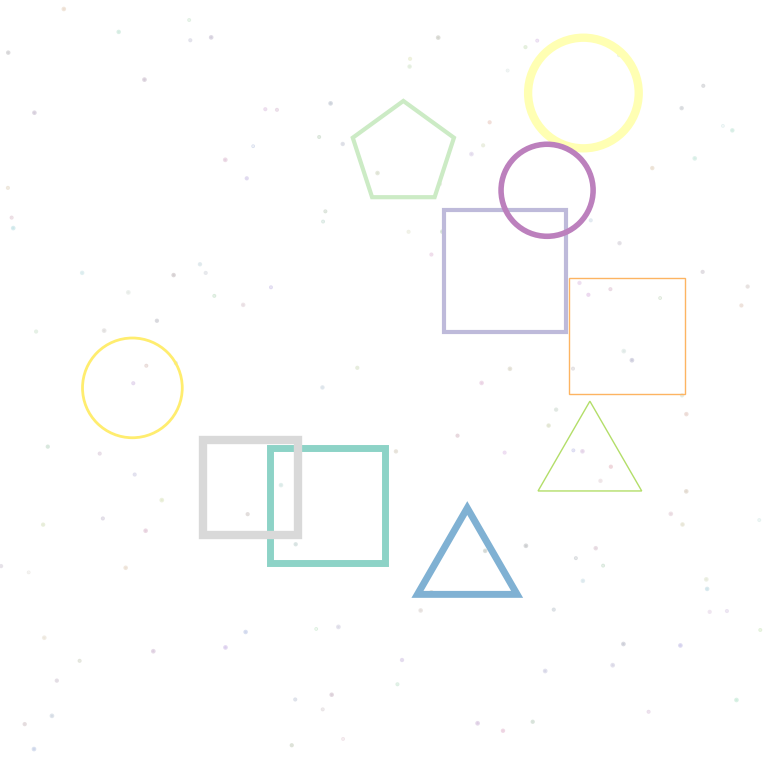[{"shape": "square", "thickness": 2.5, "radius": 0.37, "center": [0.425, 0.344]}, {"shape": "circle", "thickness": 3, "radius": 0.36, "center": [0.758, 0.879]}, {"shape": "square", "thickness": 1.5, "radius": 0.4, "center": [0.656, 0.648]}, {"shape": "triangle", "thickness": 2.5, "radius": 0.37, "center": [0.607, 0.265]}, {"shape": "square", "thickness": 0.5, "radius": 0.38, "center": [0.814, 0.564]}, {"shape": "triangle", "thickness": 0.5, "radius": 0.39, "center": [0.766, 0.401]}, {"shape": "square", "thickness": 3, "radius": 0.31, "center": [0.325, 0.367]}, {"shape": "circle", "thickness": 2, "radius": 0.3, "center": [0.711, 0.753]}, {"shape": "pentagon", "thickness": 1.5, "radius": 0.35, "center": [0.524, 0.8]}, {"shape": "circle", "thickness": 1, "radius": 0.32, "center": [0.172, 0.496]}]